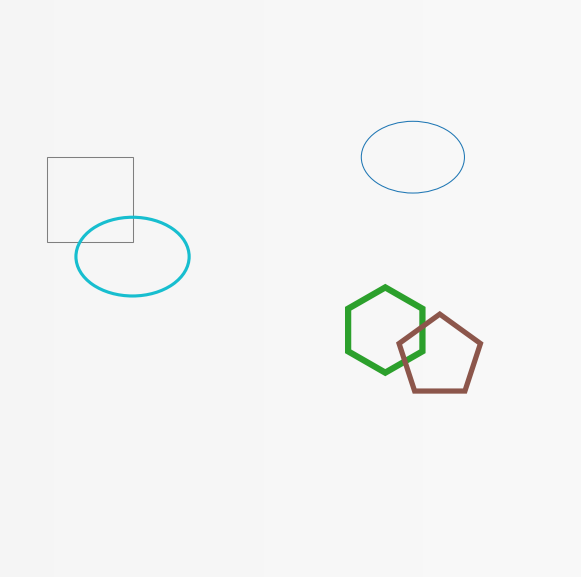[{"shape": "oval", "thickness": 0.5, "radius": 0.44, "center": [0.71, 0.727]}, {"shape": "hexagon", "thickness": 3, "radius": 0.37, "center": [0.663, 0.428]}, {"shape": "pentagon", "thickness": 2.5, "radius": 0.37, "center": [0.757, 0.382]}, {"shape": "square", "thickness": 0.5, "radius": 0.37, "center": [0.155, 0.653]}, {"shape": "oval", "thickness": 1.5, "radius": 0.49, "center": [0.228, 0.555]}]